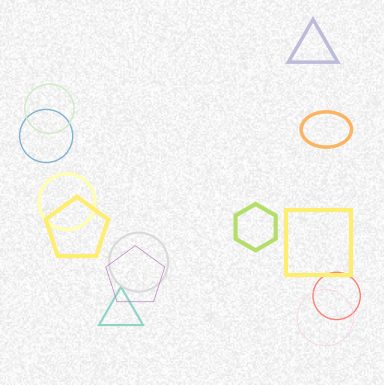[{"shape": "triangle", "thickness": 1.5, "radius": 0.33, "center": [0.314, 0.189]}, {"shape": "circle", "thickness": 2.5, "radius": 0.36, "center": [0.174, 0.476]}, {"shape": "triangle", "thickness": 2.5, "radius": 0.37, "center": [0.813, 0.876]}, {"shape": "circle", "thickness": 1, "radius": 0.31, "center": [0.874, 0.231]}, {"shape": "circle", "thickness": 1, "radius": 0.35, "center": [0.12, 0.647]}, {"shape": "oval", "thickness": 2.5, "radius": 0.33, "center": [0.848, 0.664]}, {"shape": "hexagon", "thickness": 3, "radius": 0.3, "center": [0.664, 0.41]}, {"shape": "circle", "thickness": 0.5, "radius": 0.37, "center": [0.845, 0.175]}, {"shape": "circle", "thickness": 1.5, "radius": 0.38, "center": [0.36, 0.319]}, {"shape": "pentagon", "thickness": 0.5, "radius": 0.4, "center": [0.351, 0.281]}, {"shape": "circle", "thickness": 1, "radius": 0.32, "center": [0.128, 0.718]}, {"shape": "square", "thickness": 3, "radius": 0.42, "center": [0.827, 0.37]}, {"shape": "pentagon", "thickness": 3, "radius": 0.43, "center": [0.2, 0.404]}]